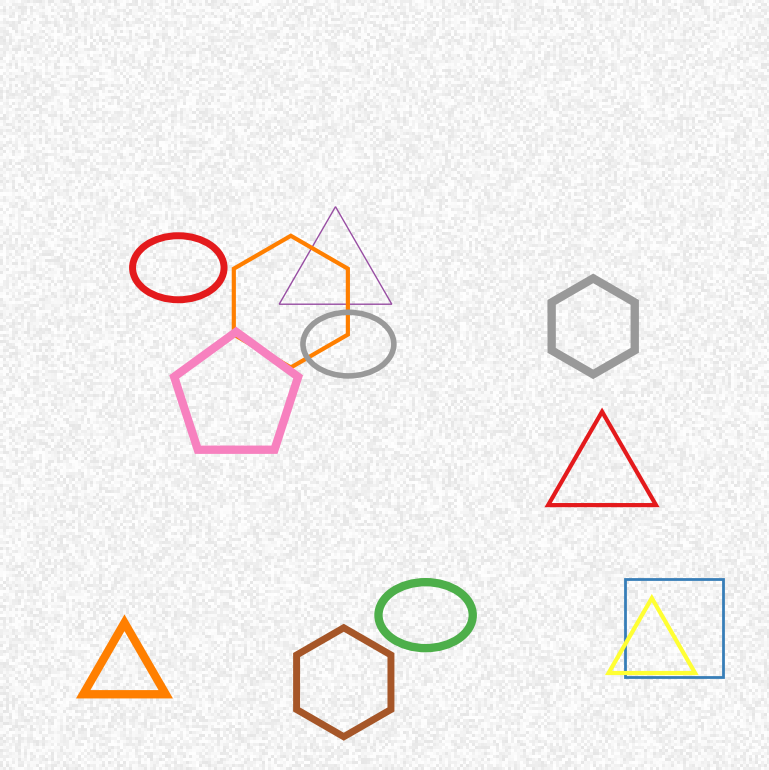[{"shape": "oval", "thickness": 2.5, "radius": 0.3, "center": [0.232, 0.652]}, {"shape": "triangle", "thickness": 1.5, "radius": 0.4, "center": [0.782, 0.384]}, {"shape": "square", "thickness": 1, "radius": 0.32, "center": [0.876, 0.184]}, {"shape": "oval", "thickness": 3, "radius": 0.31, "center": [0.553, 0.201]}, {"shape": "triangle", "thickness": 0.5, "radius": 0.42, "center": [0.436, 0.647]}, {"shape": "hexagon", "thickness": 1.5, "radius": 0.43, "center": [0.378, 0.608]}, {"shape": "triangle", "thickness": 3, "radius": 0.31, "center": [0.162, 0.129]}, {"shape": "triangle", "thickness": 1.5, "radius": 0.32, "center": [0.847, 0.158]}, {"shape": "hexagon", "thickness": 2.5, "radius": 0.35, "center": [0.446, 0.114]}, {"shape": "pentagon", "thickness": 3, "radius": 0.42, "center": [0.307, 0.484]}, {"shape": "hexagon", "thickness": 3, "radius": 0.31, "center": [0.77, 0.576]}, {"shape": "oval", "thickness": 2, "radius": 0.3, "center": [0.452, 0.553]}]